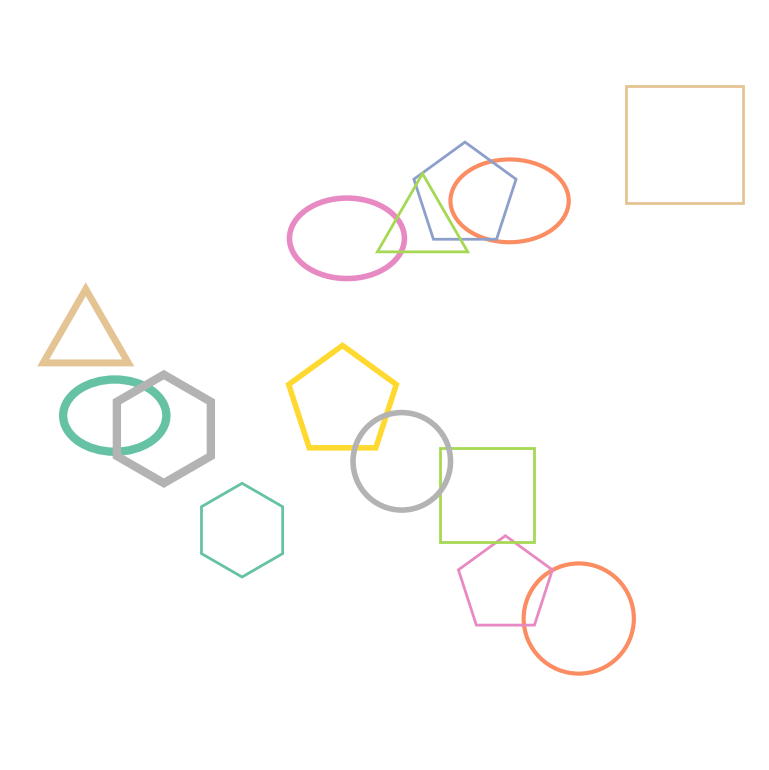[{"shape": "hexagon", "thickness": 1, "radius": 0.3, "center": [0.314, 0.311]}, {"shape": "oval", "thickness": 3, "radius": 0.34, "center": [0.149, 0.46]}, {"shape": "circle", "thickness": 1.5, "radius": 0.36, "center": [0.752, 0.197]}, {"shape": "oval", "thickness": 1.5, "radius": 0.38, "center": [0.662, 0.739]}, {"shape": "pentagon", "thickness": 1, "radius": 0.35, "center": [0.604, 0.746]}, {"shape": "oval", "thickness": 2, "radius": 0.37, "center": [0.451, 0.691]}, {"shape": "pentagon", "thickness": 1, "radius": 0.32, "center": [0.656, 0.24]}, {"shape": "triangle", "thickness": 1, "radius": 0.34, "center": [0.549, 0.707]}, {"shape": "square", "thickness": 1, "radius": 0.31, "center": [0.633, 0.357]}, {"shape": "pentagon", "thickness": 2, "radius": 0.37, "center": [0.445, 0.478]}, {"shape": "square", "thickness": 1, "radius": 0.38, "center": [0.889, 0.813]}, {"shape": "triangle", "thickness": 2.5, "radius": 0.32, "center": [0.111, 0.561]}, {"shape": "circle", "thickness": 2, "radius": 0.32, "center": [0.522, 0.401]}, {"shape": "hexagon", "thickness": 3, "radius": 0.35, "center": [0.213, 0.443]}]